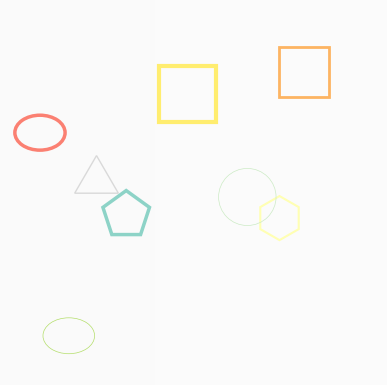[{"shape": "pentagon", "thickness": 2.5, "radius": 0.32, "center": [0.326, 0.442]}, {"shape": "hexagon", "thickness": 1.5, "radius": 0.29, "center": [0.721, 0.434]}, {"shape": "oval", "thickness": 2.5, "radius": 0.32, "center": [0.103, 0.655]}, {"shape": "square", "thickness": 2, "radius": 0.32, "center": [0.786, 0.812]}, {"shape": "oval", "thickness": 0.5, "radius": 0.33, "center": [0.178, 0.128]}, {"shape": "triangle", "thickness": 1, "radius": 0.33, "center": [0.249, 0.531]}, {"shape": "circle", "thickness": 0.5, "radius": 0.37, "center": [0.638, 0.488]}, {"shape": "square", "thickness": 3, "radius": 0.37, "center": [0.484, 0.756]}]